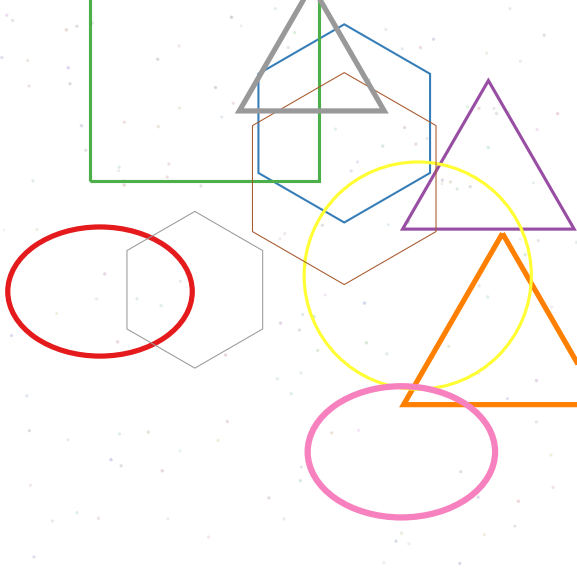[{"shape": "oval", "thickness": 2.5, "radius": 0.8, "center": [0.173, 0.494]}, {"shape": "hexagon", "thickness": 1, "radius": 0.86, "center": [0.596, 0.785]}, {"shape": "square", "thickness": 1.5, "radius": 0.99, "center": [0.354, 0.884]}, {"shape": "triangle", "thickness": 1.5, "radius": 0.86, "center": [0.846, 0.688]}, {"shape": "triangle", "thickness": 2.5, "radius": 0.99, "center": [0.87, 0.397]}, {"shape": "circle", "thickness": 1.5, "radius": 0.98, "center": [0.723, 0.522]}, {"shape": "hexagon", "thickness": 0.5, "radius": 0.92, "center": [0.596, 0.69]}, {"shape": "oval", "thickness": 3, "radius": 0.81, "center": [0.695, 0.217]}, {"shape": "triangle", "thickness": 2.5, "radius": 0.72, "center": [0.54, 0.879]}, {"shape": "hexagon", "thickness": 0.5, "radius": 0.68, "center": [0.337, 0.497]}]